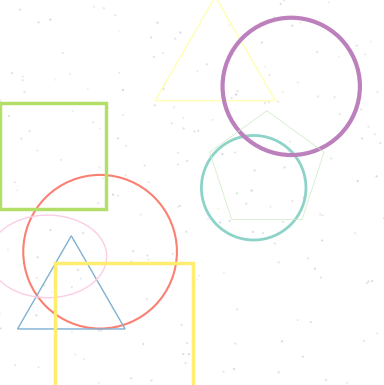[{"shape": "circle", "thickness": 2, "radius": 0.68, "center": [0.659, 0.512]}, {"shape": "triangle", "thickness": 1, "radius": 0.9, "center": [0.559, 0.828]}, {"shape": "circle", "thickness": 1.5, "radius": 1.0, "center": [0.26, 0.346]}, {"shape": "triangle", "thickness": 1, "radius": 0.81, "center": [0.185, 0.226]}, {"shape": "square", "thickness": 2.5, "radius": 0.69, "center": [0.137, 0.594]}, {"shape": "oval", "thickness": 1, "radius": 0.77, "center": [0.124, 0.334]}, {"shape": "circle", "thickness": 3, "radius": 0.89, "center": [0.756, 0.776]}, {"shape": "pentagon", "thickness": 0.5, "radius": 0.78, "center": [0.693, 0.556]}, {"shape": "square", "thickness": 2.5, "radius": 0.9, "center": [0.323, 0.138]}]